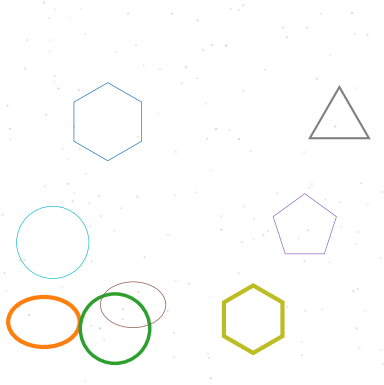[{"shape": "hexagon", "thickness": 0.5, "radius": 0.51, "center": [0.28, 0.684]}, {"shape": "oval", "thickness": 3, "radius": 0.46, "center": [0.114, 0.164]}, {"shape": "circle", "thickness": 2.5, "radius": 0.45, "center": [0.299, 0.146]}, {"shape": "pentagon", "thickness": 0.5, "radius": 0.43, "center": [0.792, 0.411]}, {"shape": "oval", "thickness": 0.5, "radius": 0.42, "center": [0.346, 0.208]}, {"shape": "triangle", "thickness": 1.5, "radius": 0.44, "center": [0.882, 0.685]}, {"shape": "hexagon", "thickness": 3, "radius": 0.44, "center": [0.658, 0.171]}, {"shape": "circle", "thickness": 0.5, "radius": 0.47, "center": [0.137, 0.37]}]